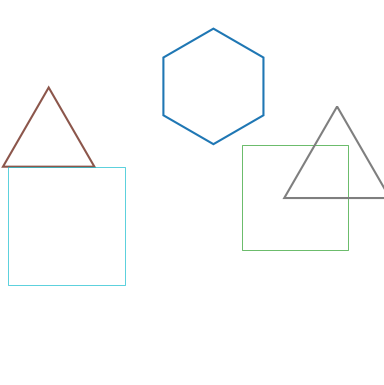[{"shape": "hexagon", "thickness": 1.5, "radius": 0.75, "center": [0.554, 0.776]}, {"shape": "square", "thickness": 0.5, "radius": 0.69, "center": [0.767, 0.487]}, {"shape": "triangle", "thickness": 1.5, "radius": 0.69, "center": [0.126, 0.636]}, {"shape": "triangle", "thickness": 1.5, "radius": 0.79, "center": [0.876, 0.565]}, {"shape": "square", "thickness": 0.5, "radius": 0.76, "center": [0.172, 0.413]}]